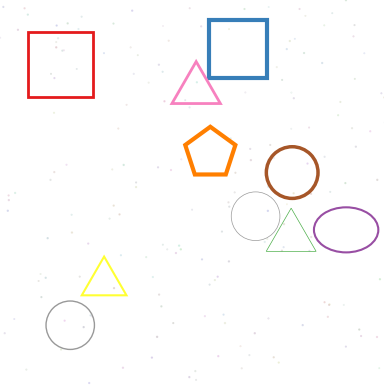[{"shape": "square", "thickness": 2, "radius": 0.42, "center": [0.156, 0.832]}, {"shape": "square", "thickness": 3, "radius": 0.37, "center": [0.618, 0.874]}, {"shape": "triangle", "thickness": 0.5, "radius": 0.37, "center": [0.756, 0.385]}, {"shape": "oval", "thickness": 1.5, "radius": 0.42, "center": [0.899, 0.403]}, {"shape": "pentagon", "thickness": 3, "radius": 0.34, "center": [0.546, 0.602]}, {"shape": "triangle", "thickness": 1.5, "radius": 0.34, "center": [0.27, 0.266]}, {"shape": "circle", "thickness": 2.5, "radius": 0.34, "center": [0.759, 0.552]}, {"shape": "triangle", "thickness": 2, "radius": 0.36, "center": [0.509, 0.767]}, {"shape": "circle", "thickness": 1, "radius": 0.31, "center": [0.182, 0.155]}, {"shape": "circle", "thickness": 0.5, "radius": 0.32, "center": [0.664, 0.438]}]